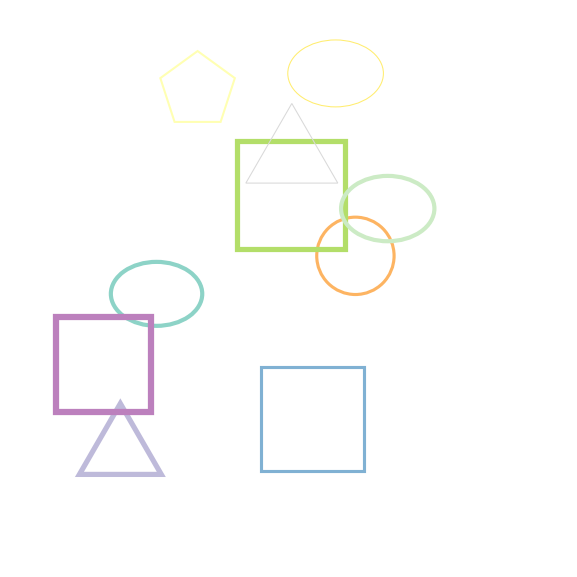[{"shape": "oval", "thickness": 2, "radius": 0.4, "center": [0.271, 0.49]}, {"shape": "pentagon", "thickness": 1, "radius": 0.34, "center": [0.342, 0.843]}, {"shape": "triangle", "thickness": 2.5, "radius": 0.41, "center": [0.208, 0.219]}, {"shape": "square", "thickness": 1.5, "radius": 0.45, "center": [0.541, 0.274]}, {"shape": "circle", "thickness": 1.5, "radius": 0.33, "center": [0.615, 0.556]}, {"shape": "square", "thickness": 2.5, "radius": 0.47, "center": [0.504, 0.662]}, {"shape": "triangle", "thickness": 0.5, "radius": 0.46, "center": [0.505, 0.728]}, {"shape": "square", "thickness": 3, "radius": 0.41, "center": [0.18, 0.368]}, {"shape": "oval", "thickness": 2, "radius": 0.4, "center": [0.671, 0.638]}, {"shape": "oval", "thickness": 0.5, "radius": 0.41, "center": [0.581, 0.872]}]